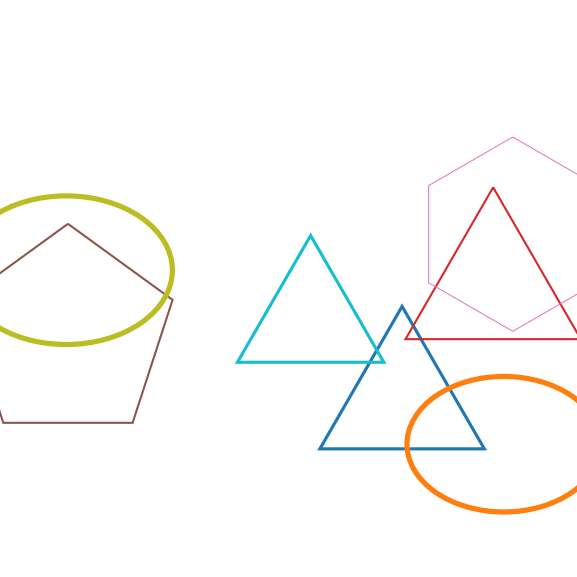[{"shape": "triangle", "thickness": 1.5, "radius": 0.82, "center": [0.696, 0.304]}, {"shape": "oval", "thickness": 2.5, "radius": 0.84, "center": [0.872, 0.23]}, {"shape": "triangle", "thickness": 1, "radius": 0.88, "center": [0.854, 0.499]}, {"shape": "pentagon", "thickness": 1, "radius": 0.95, "center": [0.118, 0.421]}, {"shape": "hexagon", "thickness": 0.5, "radius": 0.84, "center": [0.888, 0.594]}, {"shape": "oval", "thickness": 2.5, "radius": 0.92, "center": [0.115, 0.531]}, {"shape": "triangle", "thickness": 1.5, "radius": 0.73, "center": [0.538, 0.445]}]